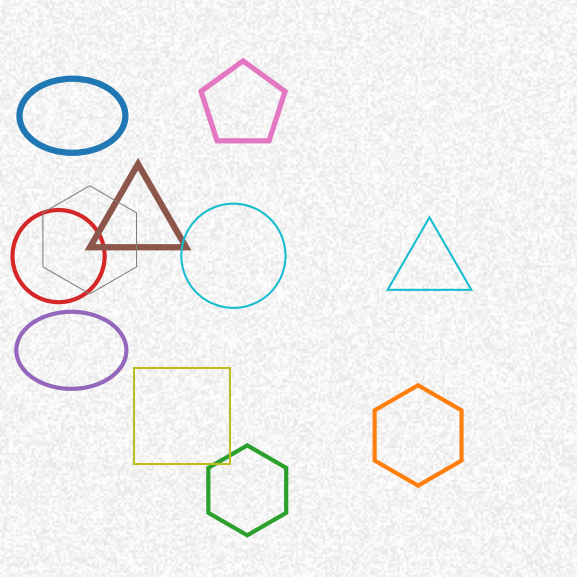[{"shape": "oval", "thickness": 3, "radius": 0.46, "center": [0.125, 0.799]}, {"shape": "hexagon", "thickness": 2, "radius": 0.43, "center": [0.724, 0.245]}, {"shape": "hexagon", "thickness": 2, "radius": 0.39, "center": [0.428, 0.15]}, {"shape": "circle", "thickness": 2, "radius": 0.4, "center": [0.101, 0.556]}, {"shape": "oval", "thickness": 2, "radius": 0.48, "center": [0.124, 0.393]}, {"shape": "triangle", "thickness": 3, "radius": 0.48, "center": [0.239, 0.619]}, {"shape": "pentagon", "thickness": 2.5, "radius": 0.38, "center": [0.421, 0.817]}, {"shape": "hexagon", "thickness": 0.5, "radius": 0.47, "center": [0.155, 0.584]}, {"shape": "square", "thickness": 1, "radius": 0.42, "center": [0.315, 0.278]}, {"shape": "circle", "thickness": 1, "radius": 0.45, "center": [0.404, 0.556]}, {"shape": "triangle", "thickness": 1, "radius": 0.42, "center": [0.744, 0.539]}]